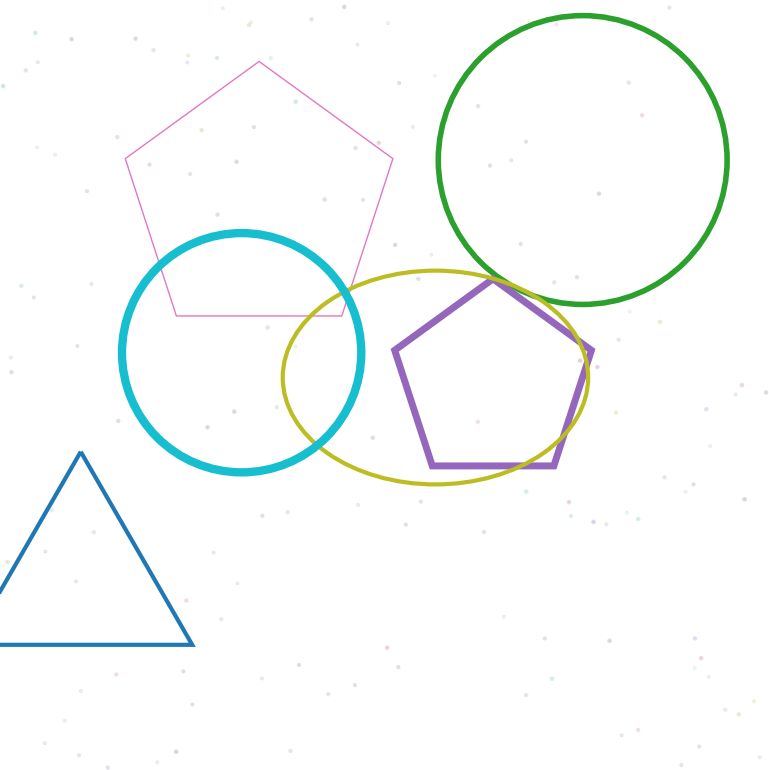[{"shape": "triangle", "thickness": 1.5, "radius": 0.84, "center": [0.105, 0.246]}, {"shape": "circle", "thickness": 2, "radius": 0.94, "center": [0.757, 0.792]}, {"shape": "pentagon", "thickness": 2.5, "radius": 0.67, "center": [0.64, 0.504]}, {"shape": "pentagon", "thickness": 0.5, "radius": 0.91, "center": [0.336, 0.737]}, {"shape": "oval", "thickness": 1.5, "radius": 0.99, "center": [0.566, 0.51]}, {"shape": "circle", "thickness": 3, "radius": 0.78, "center": [0.314, 0.542]}]